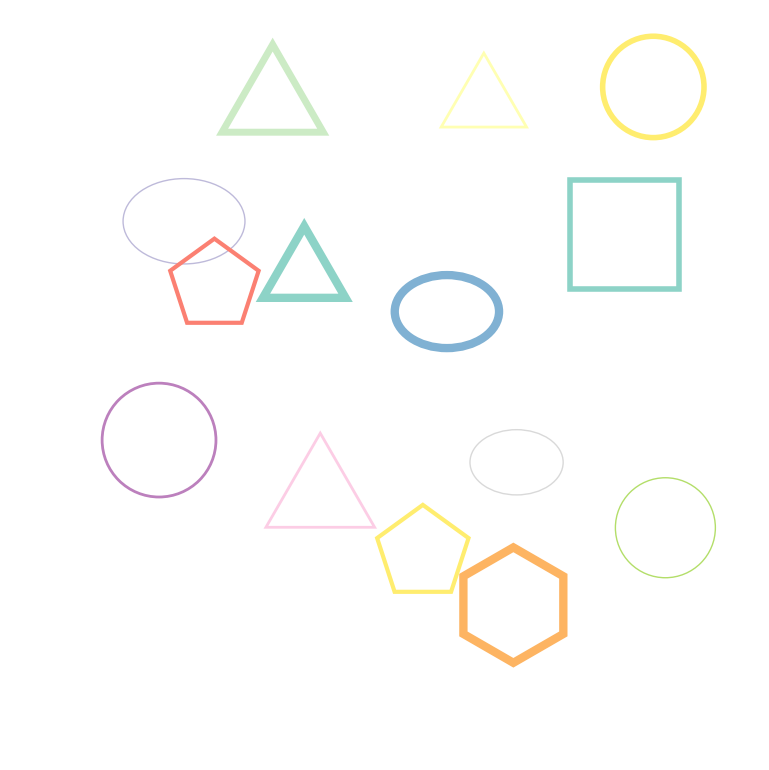[{"shape": "triangle", "thickness": 3, "radius": 0.31, "center": [0.395, 0.644]}, {"shape": "square", "thickness": 2, "radius": 0.35, "center": [0.811, 0.696]}, {"shape": "triangle", "thickness": 1, "radius": 0.32, "center": [0.628, 0.867]}, {"shape": "oval", "thickness": 0.5, "radius": 0.4, "center": [0.239, 0.713]}, {"shape": "pentagon", "thickness": 1.5, "radius": 0.3, "center": [0.278, 0.63]}, {"shape": "oval", "thickness": 3, "radius": 0.34, "center": [0.58, 0.595]}, {"shape": "hexagon", "thickness": 3, "radius": 0.37, "center": [0.667, 0.214]}, {"shape": "circle", "thickness": 0.5, "radius": 0.32, "center": [0.864, 0.315]}, {"shape": "triangle", "thickness": 1, "radius": 0.41, "center": [0.416, 0.356]}, {"shape": "oval", "thickness": 0.5, "radius": 0.3, "center": [0.671, 0.4]}, {"shape": "circle", "thickness": 1, "radius": 0.37, "center": [0.207, 0.428]}, {"shape": "triangle", "thickness": 2.5, "radius": 0.38, "center": [0.354, 0.866]}, {"shape": "circle", "thickness": 2, "radius": 0.33, "center": [0.848, 0.887]}, {"shape": "pentagon", "thickness": 1.5, "radius": 0.31, "center": [0.549, 0.282]}]